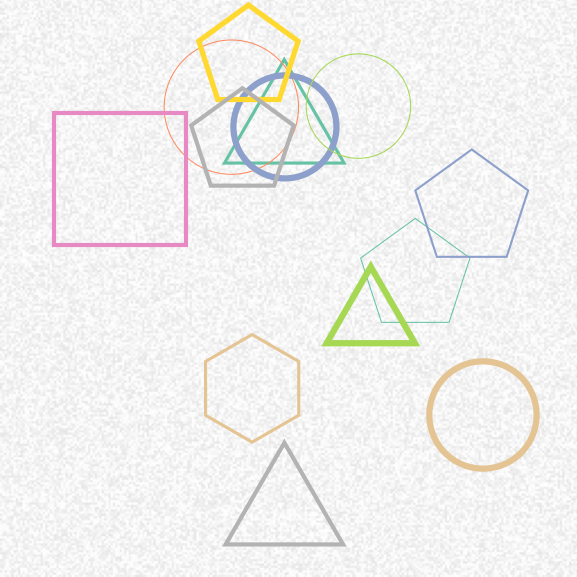[{"shape": "pentagon", "thickness": 0.5, "radius": 0.5, "center": [0.719, 0.521]}, {"shape": "triangle", "thickness": 1.5, "radius": 0.6, "center": [0.492, 0.777]}, {"shape": "circle", "thickness": 0.5, "radius": 0.58, "center": [0.401, 0.814]}, {"shape": "circle", "thickness": 3, "radius": 0.45, "center": [0.493, 0.779]}, {"shape": "pentagon", "thickness": 1, "radius": 0.51, "center": [0.817, 0.638]}, {"shape": "square", "thickness": 2, "radius": 0.57, "center": [0.208, 0.689]}, {"shape": "circle", "thickness": 0.5, "radius": 0.45, "center": [0.621, 0.815]}, {"shape": "triangle", "thickness": 3, "radius": 0.44, "center": [0.642, 0.449]}, {"shape": "pentagon", "thickness": 2.5, "radius": 0.45, "center": [0.43, 0.9]}, {"shape": "circle", "thickness": 3, "radius": 0.46, "center": [0.836, 0.281]}, {"shape": "hexagon", "thickness": 1.5, "radius": 0.47, "center": [0.437, 0.327]}, {"shape": "pentagon", "thickness": 2, "radius": 0.47, "center": [0.42, 0.753]}, {"shape": "triangle", "thickness": 2, "radius": 0.59, "center": [0.492, 0.115]}]